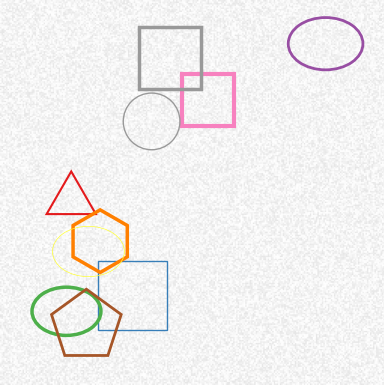[{"shape": "triangle", "thickness": 1.5, "radius": 0.37, "center": [0.185, 0.481]}, {"shape": "square", "thickness": 1, "radius": 0.45, "center": [0.344, 0.232]}, {"shape": "oval", "thickness": 2.5, "radius": 0.45, "center": [0.173, 0.191]}, {"shape": "oval", "thickness": 2, "radius": 0.48, "center": [0.846, 0.886]}, {"shape": "hexagon", "thickness": 2.5, "radius": 0.41, "center": [0.26, 0.374]}, {"shape": "oval", "thickness": 0.5, "radius": 0.47, "center": [0.23, 0.347]}, {"shape": "pentagon", "thickness": 2, "radius": 0.48, "center": [0.224, 0.154]}, {"shape": "square", "thickness": 3, "radius": 0.34, "center": [0.54, 0.739]}, {"shape": "square", "thickness": 2.5, "radius": 0.4, "center": [0.442, 0.85]}, {"shape": "circle", "thickness": 1, "radius": 0.37, "center": [0.394, 0.685]}]